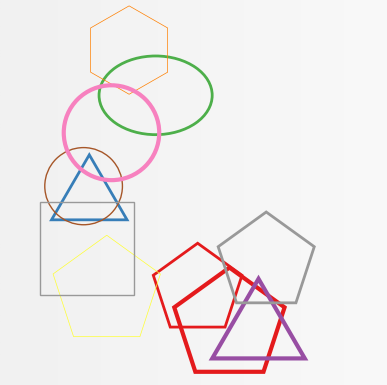[{"shape": "pentagon", "thickness": 2, "radius": 0.6, "center": [0.51, 0.248]}, {"shape": "pentagon", "thickness": 3, "radius": 0.75, "center": [0.592, 0.155]}, {"shape": "triangle", "thickness": 2, "radius": 0.56, "center": [0.23, 0.485]}, {"shape": "oval", "thickness": 2, "radius": 0.73, "center": [0.402, 0.752]}, {"shape": "triangle", "thickness": 3, "radius": 0.69, "center": [0.667, 0.138]}, {"shape": "hexagon", "thickness": 0.5, "radius": 0.57, "center": [0.333, 0.87]}, {"shape": "pentagon", "thickness": 0.5, "radius": 0.73, "center": [0.275, 0.243]}, {"shape": "circle", "thickness": 1, "radius": 0.5, "center": [0.216, 0.516]}, {"shape": "circle", "thickness": 3, "radius": 0.62, "center": [0.288, 0.655]}, {"shape": "square", "thickness": 1, "radius": 0.6, "center": [0.224, 0.355]}, {"shape": "pentagon", "thickness": 2, "radius": 0.65, "center": [0.687, 0.319]}]